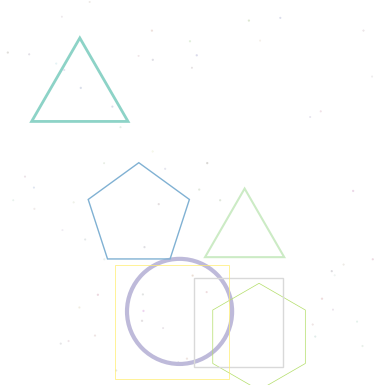[{"shape": "triangle", "thickness": 2, "radius": 0.72, "center": [0.207, 0.757]}, {"shape": "circle", "thickness": 3, "radius": 0.68, "center": [0.466, 0.191]}, {"shape": "pentagon", "thickness": 1, "radius": 0.69, "center": [0.361, 0.439]}, {"shape": "hexagon", "thickness": 0.5, "radius": 0.69, "center": [0.673, 0.125]}, {"shape": "square", "thickness": 1, "radius": 0.58, "center": [0.619, 0.163]}, {"shape": "triangle", "thickness": 1.5, "radius": 0.59, "center": [0.635, 0.391]}, {"shape": "square", "thickness": 0.5, "radius": 0.74, "center": [0.446, 0.164]}]